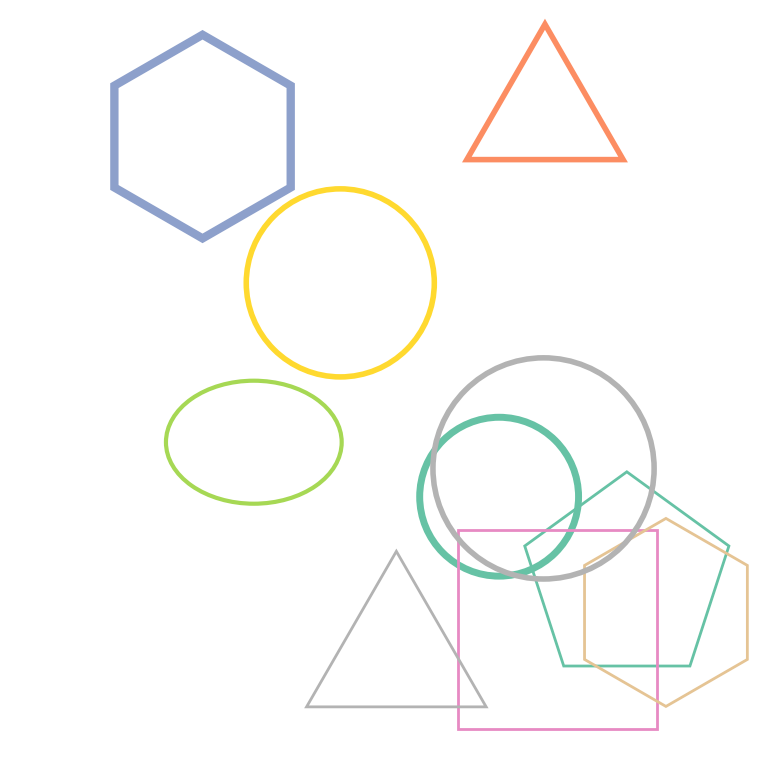[{"shape": "pentagon", "thickness": 1, "radius": 0.7, "center": [0.814, 0.248]}, {"shape": "circle", "thickness": 2.5, "radius": 0.52, "center": [0.648, 0.355]}, {"shape": "triangle", "thickness": 2, "radius": 0.59, "center": [0.708, 0.851]}, {"shape": "hexagon", "thickness": 3, "radius": 0.66, "center": [0.263, 0.823]}, {"shape": "square", "thickness": 1, "radius": 0.65, "center": [0.724, 0.183]}, {"shape": "oval", "thickness": 1.5, "radius": 0.57, "center": [0.33, 0.426]}, {"shape": "circle", "thickness": 2, "radius": 0.61, "center": [0.442, 0.633]}, {"shape": "hexagon", "thickness": 1, "radius": 0.61, "center": [0.865, 0.205]}, {"shape": "circle", "thickness": 2, "radius": 0.72, "center": [0.706, 0.392]}, {"shape": "triangle", "thickness": 1, "radius": 0.67, "center": [0.515, 0.149]}]